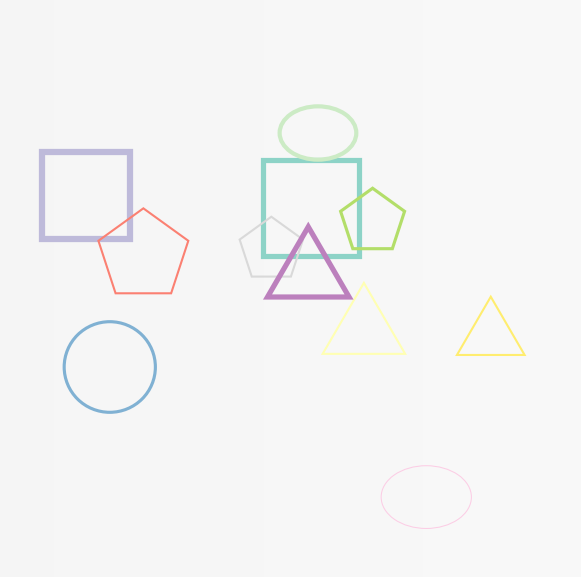[{"shape": "square", "thickness": 2.5, "radius": 0.41, "center": [0.535, 0.639]}, {"shape": "triangle", "thickness": 1, "radius": 0.41, "center": [0.626, 0.427]}, {"shape": "square", "thickness": 3, "radius": 0.38, "center": [0.148, 0.66]}, {"shape": "pentagon", "thickness": 1, "radius": 0.41, "center": [0.247, 0.557]}, {"shape": "circle", "thickness": 1.5, "radius": 0.39, "center": [0.189, 0.364]}, {"shape": "pentagon", "thickness": 1.5, "radius": 0.29, "center": [0.641, 0.615]}, {"shape": "oval", "thickness": 0.5, "radius": 0.39, "center": [0.733, 0.138]}, {"shape": "pentagon", "thickness": 1, "radius": 0.29, "center": [0.467, 0.567]}, {"shape": "triangle", "thickness": 2.5, "radius": 0.41, "center": [0.53, 0.525]}, {"shape": "oval", "thickness": 2, "radius": 0.33, "center": [0.547, 0.769]}, {"shape": "triangle", "thickness": 1, "radius": 0.34, "center": [0.844, 0.418]}]